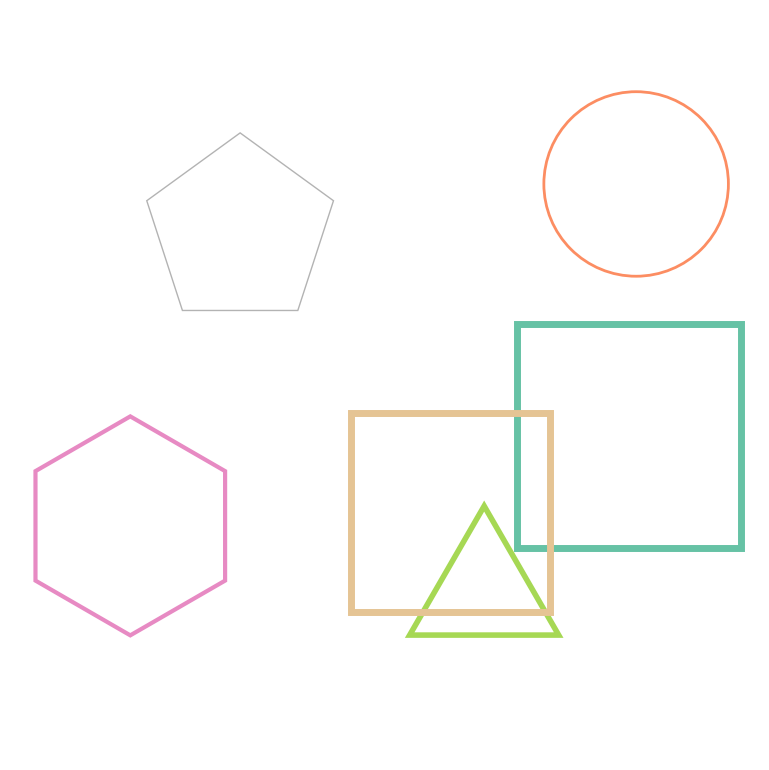[{"shape": "square", "thickness": 2.5, "radius": 0.73, "center": [0.817, 0.434]}, {"shape": "circle", "thickness": 1, "radius": 0.6, "center": [0.826, 0.761]}, {"shape": "hexagon", "thickness": 1.5, "radius": 0.71, "center": [0.169, 0.317]}, {"shape": "triangle", "thickness": 2, "radius": 0.56, "center": [0.629, 0.231]}, {"shape": "square", "thickness": 2.5, "radius": 0.65, "center": [0.585, 0.335]}, {"shape": "pentagon", "thickness": 0.5, "radius": 0.64, "center": [0.312, 0.7]}]